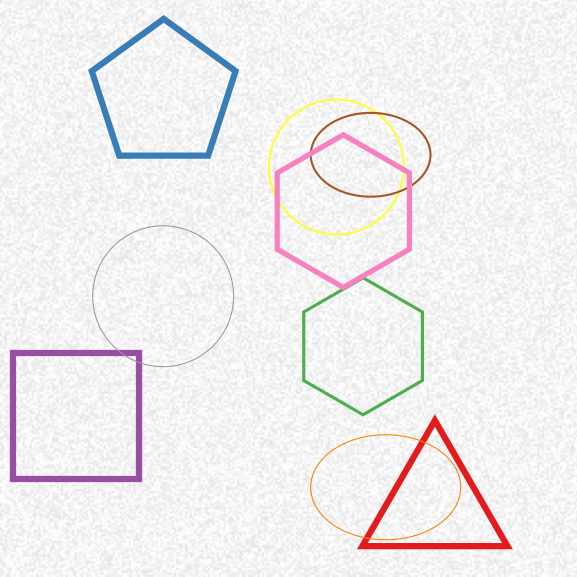[{"shape": "triangle", "thickness": 3, "radius": 0.73, "center": [0.753, 0.126]}, {"shape": "pentagon", "thickness": 3, "radius": 0.65, "center": [0.283, 0.836]}, {"shape": "hexagon", "thickness": 1.5, "radius": 0.59, "center": [0.629, 0.4]}, {"shape": "square", "thickness": 3, "radius": 0.55, "center": [0.132, 0.279]}, {"shape": "oval", "thickness": 0.5, "radius": 0.65, "center": [0.668, 0.155]}, {"shape": "circle", "thickness": 1, "radius": 0.58, "center": [0.583, 0.71]}, {"shape": "oval", "thickness": 1, "radius": 0.52, "center": [0.642, 0.731]}, {"shape": "hexagon", "thickness": 2.5, "radius": 0.66, "center": [0.594, 0.634]}, {"shape": "circle", "thickness": 0.5, "radius": 0.61, "center": [0.283, 0.486]}]